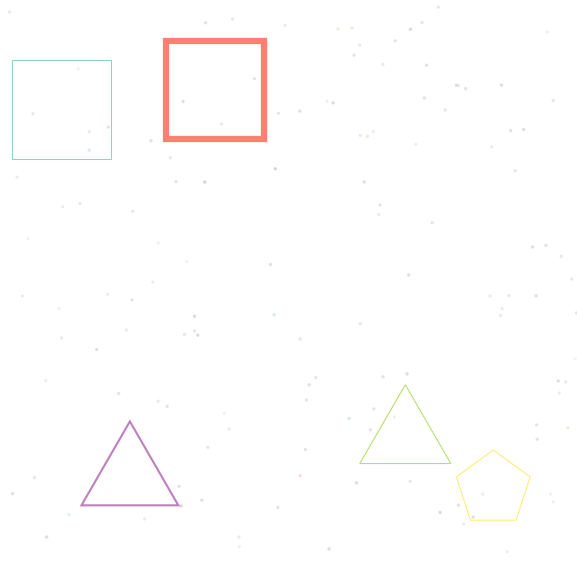[{"shape": "square", "thickness": 0.5, "radius": 0.43, "center": [0.106, 0.81]}, {"shape": "square", "thickness": 3, "radius": 0.42, "center": [0.373, 0.843]}, {"shape": "triangle", "thickness": 0.5, "radius": 0.46, "center": [0.702, 0.242]}, {"shape": "triangle", "thickness": 1, "radius": 0.48, "center": [0.225, 0.173]}, {"shape": "pentagon", "thickness": 0.5, "radius": 0.34, "center": [0.854, 0.153]}]